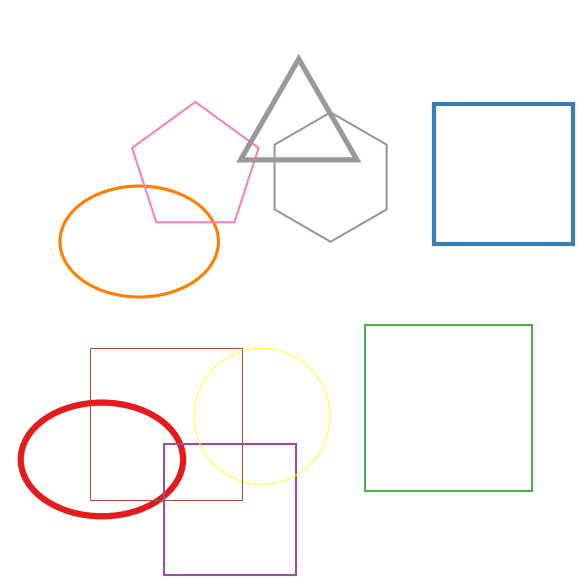[{"shape": "oval", "thickness": 3, "radius": 0.7, "center": [0.176, 0.204]}, {"shape": "square", "thickness": 2, "radius": 0.61, "center": [0.872, 0.697]}, {"shape": "square", "thickness": 1, "radius": 0.72, "center": [0.777, 0.292]}, {"shape": "square", "thickness": 1, "radius": 0.57, "center": [0.398, 0.117]}, {"shape": "oval", "thickness": 1.5, "radius": 0.69, "center": [0.241, 0.581]}, {"shape": "circle", "thickness": 0.5, "radius": 0.59, "center": [0.454, 0.278]}, {"shape": "square", "thickness": 0.5, "radius": 0.66, "center": [0.287, 0.265]}, {"shape": "pentagon", "thickness": 1, "radius": 0.58, "center": [0.338, 0.707]}, {"shape": "triangle", "thickness": 2.5, "radius": 0.58, "center": [0.517, 0.781]}, {"shape": "hexagon", "thickness": 1, "radius": 0.56, "center": [0.572, 0.693]}]